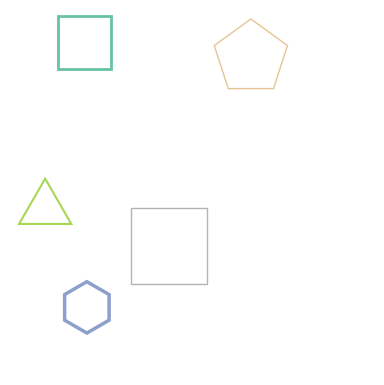[{"shape": "square", "thickness": 2, "radius": 0.35, "center": [0.219, 0.89]}, {"shape": "hexagon", "thickness": 2.5, "radius": 0.33, "center": [0.226, 0.202]}, {"shape": "triangle", "thickness": 1.5, "radius": 0.39, "center": [0.117, 0.458]}, {"shape": "pentagon", "thickness": 1, "radius": 0.5, "center": [0.652, 0.851]}, {"shape": "square", "thickness": 1, "radius": 0.49, "center": [0.44, 0.36]}]